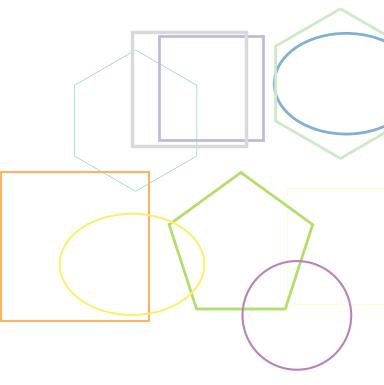[{"shape": "hexagon", "thickness": 0.5, "radius": 0.92, "center": [0.352, 0.687]}, {"shape": "square", "thickness": 0.5, "radius": 0.75, "center": [0.896, 0.361]}, {"shape": "square", "thickness": 2, "radius": 0.68, "center": [0.549, 0.77]}, {"shape": "oval", "thickness": 2, "radius": 0.93, "center": [0.899, 0.783]}, {"shape": "square", "thickness": 1.5, "radius": 0.96, "center": [0.196, 0.36]}, {"shape": "pentagon", "thickness": 2, "radius": 0.98, "center": [0.626, 0.356]}, {"shape": "square", "thickness": 2.5, "radius": 0.74, "center": [0.492, 0.768]}, {"shape": "circle", "thickness": 1.5, "radius": 0.71, "center": [0.771, 0.181]}, {"shape": "hexagon", "thickness": 2, "radius": 0.97, "center": [0.884, 0.783]}, {"shape": "oval", "thickness": 1.5, "radius": 0.94, "center": [0.343, 0.313]}]